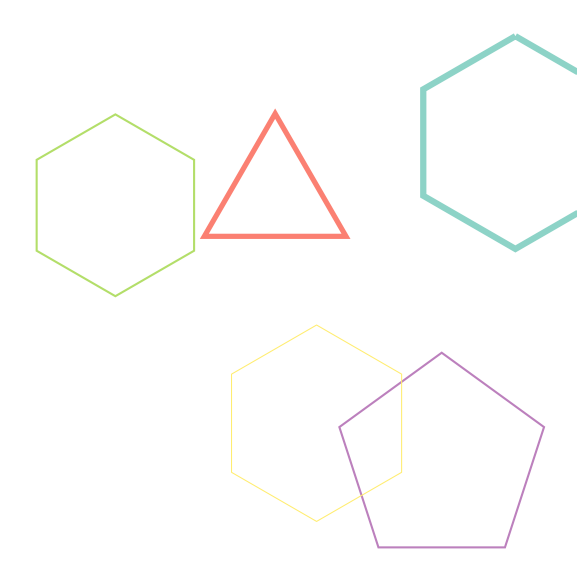[{"shape": "hexagon", "thickness": 3, "radius": 0.92, "center": [0.892, 0.752]}, {"shape": "triangle", "thickness": 2.5, "radius": 0.71, "center": [0.476, 0.661]}, {"shape": "hexagon", "thickness": 1, "radius": 0.79, "center": [0.2, 0.644]}, {"shape": "pentagon", "thickness": 1, "radius": 0.93, "center": [0.765, 0.202]}, {"shape": "hexagon", "thickness": 0.5, "radius": 0.85, "center": [0.548, 0.266]}]